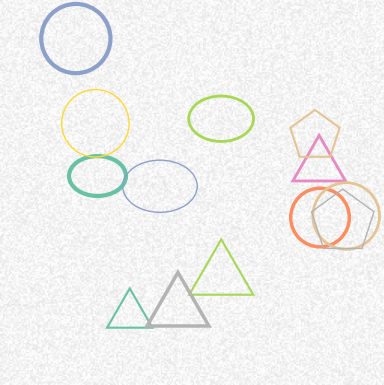[{"shape": "oval", "thickness": 3, "radius": 0.37, "center": [0.253, 0.543]}, {"shape": "triangle", "thickness": 1.5, "radius": 0.34, "center": [0.337, 0.183]}, {"shape": "circle", "thickness": 2.5, "radius": 0.38, "center": [0.831, 0.435]}, {"shape": "circle", "thickness": 3, "radius": 0.45, "center": [0.197, 0.9]}, {"shape": "oval", "thickness": 1, "radius": 0.48, "center": [0.415, 0.516]}, {"shape": "triangle", "thickness": 2, "radius": 0.39, "center": [0.829, 0.569]}, {"shape": "oval", "thickness": 2, "radius": 0.42, "center": [0.574, 0.692]}, {"shape": "triangle", "thickness": 1.5, "radius": 0.48, "center": [0.575, 0.282]}, {"shape": "circle", "thickness": 1, "radius": 0.44, "center": [0.248, 0.68]}, {"shape": "pentagon", "thickness": 1.5, "radius": 0.34, "center": [0.818, 0.647]}, {"shape": "circle", "thickness": 2, "radius": 0.43, "center": [0.899, 0.439]}, {"shape": "triangle", "thickness": 2.5, "radius": 0.46, "center": [0.462, 0.2]}, {"shape": "pentagon", "thickness": 1, "radius": 0.43, "center": [0.89, 0.424]}]